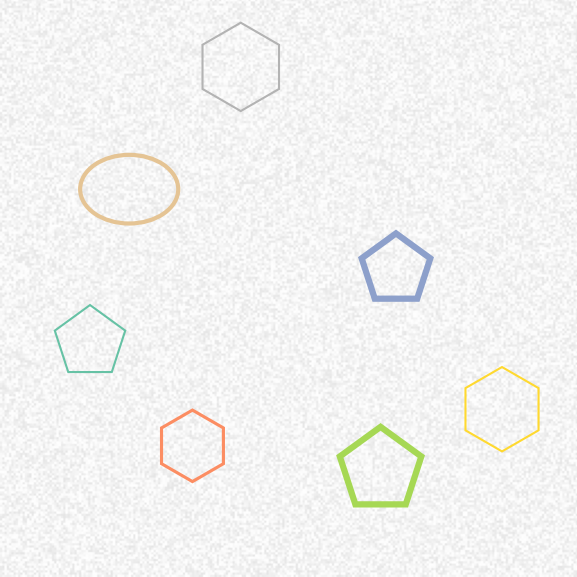[{"shape": "pentagon", "thickness": 1, "radius": 0.32, "center": [0.156, 0.407]}, {"shape": "hexagon", "thickness": 1.5, "radius": 0.31, "center": [0.333, 0.227]}, {"shape": "pentagon", "thickness": 3, "radius": 0.31, "center": [0.686, 0.532]}, {"shape": "pentagon", "thickness": 3, "radius": 0.37, "center": [0.659, 0.186]}, {"shape": "hexagon", "thickness": 1, "radius": 0.37, "center": [0.869, 0.291]}, {"shape": "oval", "thickness": 2, "radius": 0.42, "center": [0.224, 0.672]}, {"shape": "hexagon", "thickness": 1, "radius": 0.38, "center": [0.417, 0.883]}]